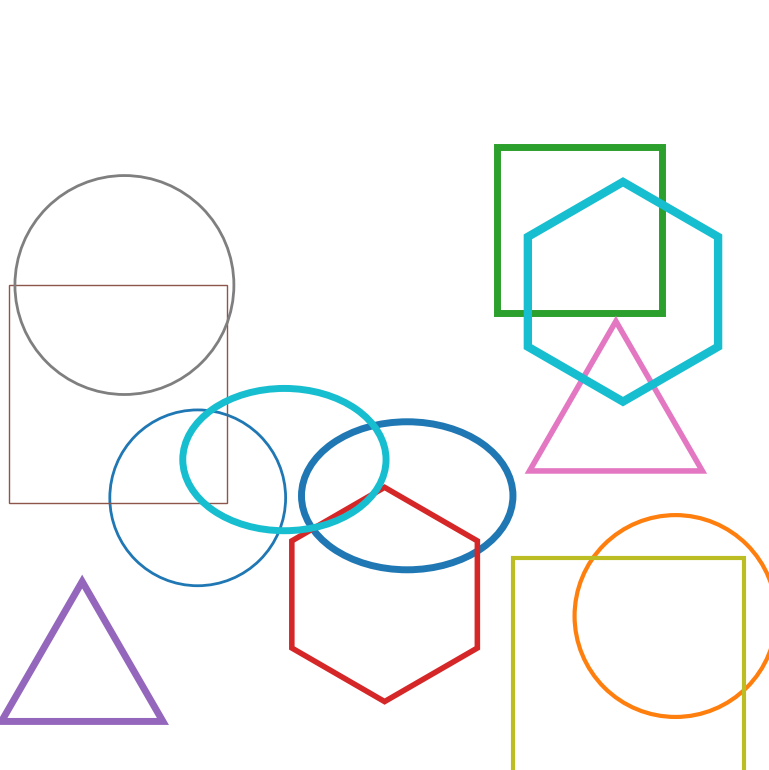[{"shape": "circle", "thickness": 1, "radius": 0.57, "center": [0.257, 0.353]}, {"shape": "oval", "thickness": 2.5, "radius": 0.69, "center": [0.529, 0.356]}, {"shape": "circle", "thickness": 1.5, "radius": 0.66, "center": [0.877, 0.2]}, {"shape": "square", "thickness": 2.5, "radius": 0.54, "center": [0.752, 0.701]}, {"shape": "hexagon", "thickness": 2, "radius": 0.7, "center": [0.499, 0.228]}, {"shape": "triangle", "thickness": 2.5, "radius": 0.61, "center": [0.107, 0.124]}, {"shape": "square", "thickness": 0.5, "radius": 0.71, "center": [0.153, 0.488]}, {"shape": "triangle", "thickness": 2, "radius": 0.65, "center": [0.8, 0.453]}, {"shape": "circle", "thickness": 1, "radius": 0.71, "center": [0.162, 0.63]}, {"shape": "square", "thickness": 1.5, "radius": 0.75, "center": [0.816, 0.125]}, {"shape": "oval", "thickness": 2.5, "radius": 0.66, "center": [0.369, 0.403]}, {"shape": "hexagon", "thickness": 3, "radius": 0.71, "center": [0.809, 0.621]}]